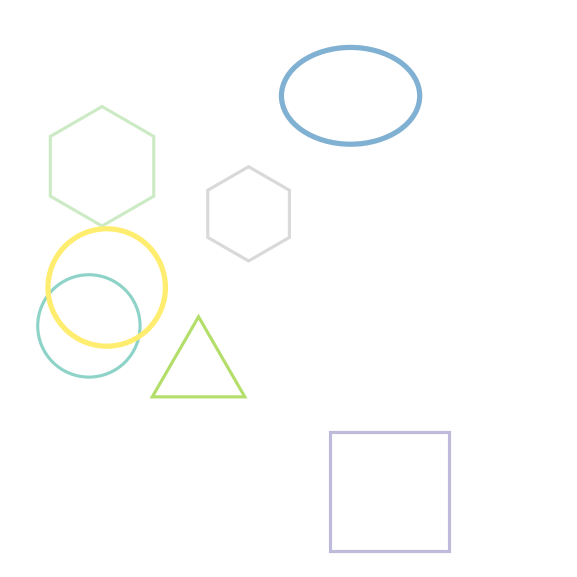[{"shape": "circle", "thickness": 1.5, "radius": 0.44, "center": [0.154, 0.435]}, {"shape": "square", "thickness": 1.5, "radius": 0.52, "center": [0.674, 0.149]}, {"shape": "oval", "thickness": 2.5, "radius": 0.6, "center": [0.607, 0.833]}, {"shape": "triangle", "thickness": 1.5, "radius": 0.46, "center": [0.344, 0.358]}, {"shape": "hexagon", "thickness": 1.5, "radius": 0.41, "center": [0.43, 0.629]}, {"shape": "hexagon", "thickness": 1.5, "radius": 0.52, "center": [0.177, 0.711]}, {"shape": "circle", "thickness": 2.5, "radius": 0.51, "center": [0.185, 0.501]}]